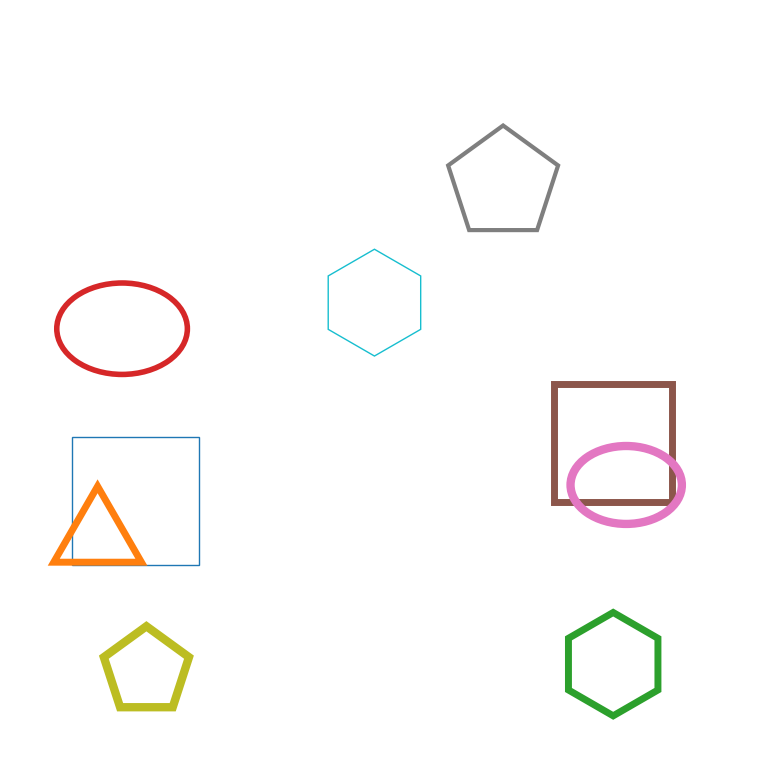[{"shape": "square", "thickness": 0.5, "radius": 0.41, "center": [0.176, 0.35]}, {"shape": "triangle", "thickness": 2.5, "radius": 0.33, "center": [0.127, 0.303]}, {"shape": "hexagon", "thickness": 2.5, "radius": 0.34, "center": [0.796, 0.137]}, {"shape": "oval", "thickness": 2, "radius": 0.42, "center": [0.159, 0.573]}, {"shape": "square", "thickness": 2.5, "radius": 0.38, "center": [0.796, 0.424]}, {"shape": "oval", "thickness": 3, "radius": 0.36, "center": [0.813, 0.37]}, {"shape": "pentagon", "thickness": 1.5, "radius": 0.38, "center": [0.653, 0.762]}, {"shape": "pentagon", "thickness": 3, "radius": 0.29, "center": [0.19, 0.129]}, {"shape": "hexagon", "thickness": 0.5, "radius": 0.35, "center": [0.486, 0.607]}]